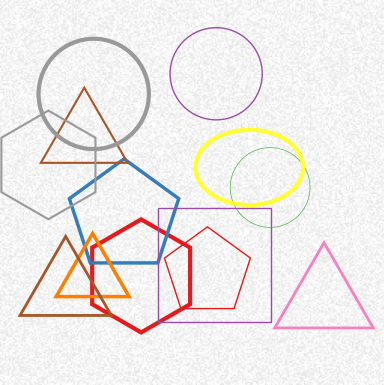[{"shape": "hexagon", "thickness": 3, "radius": 0.73, "center": [0.367, 0.283]}, {"shape": "pentagon", "thickness": 1, "radius": 0.59, "center": [0.539, 0.293]}, {"shape": "pentagon", "thickness": 2.5, "radius": 0.75, "center": [0.322, 0.438]}, {"shape": "circle", "thickness": 0.5, "radius": 0.52, "center": [0.702, 0.513]}, {"shape": "circle", "thickness": 1, "radius": 0.6, "center": [0.561, 0.808]}, {"shape": "square", "thickness": 1, "radius": 0.74, "center": [0.558, 0.312]}, {"shape": "triangle", "thickness": 2.5, "radius": 0.55, "center": [0.24, 0.284]}, {"shape": "oval", "thickness": 3, "radius": 0.7, "center": [0.648, 0.565]}, {"shape": "triangle", "thickness": 1.5, "radius": 0.65, "center": [0.219, 0.642]}, {"shape": "triangle", "thickness": 2, "radius": 0.68, "center": [0.171, 0.249]}, {"shape": "triangle", "thickness": 2, "radius": 0.74, "center": [0.842, 0.222]}, {"shape": "circle", "thickness": 3, "radius": 0.72, "center": [0.243, 0.756]}, {"shape": "hexagon", "thickness": 1.5, "radius": 0.71, "center": [0.126, 0.572]}]